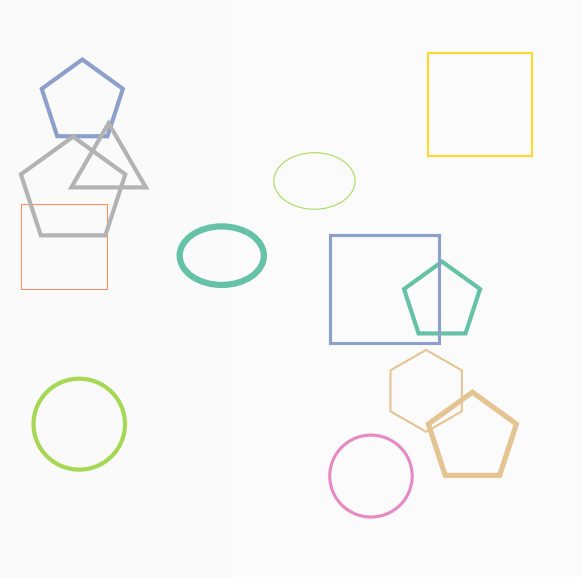[{"shape": "pentagon", "thickness": 2, "radius": 0.34, "center": [0.76, 0.477]}, {"shape": "oval", "thickness": 3, "radius": 0.36, "center": [0.382, 0.556]}, {"shape": "square", "thickness": 0.5, "radius": 0.37, "center": [0.11, 0.572]}, {"shape": "pentagon", "thickness": 2, "radius": 0.37, "center": [0.142, 0.823]}, {"shape": "square", "thickness": 1.5, "radius": 0.47, "center": [0.662, 0.498]}, {"shape": "circle", "thickness": 1.5, "radius": 0.35, "center": [0.638, 0.175]}, {"shape": "circle", "thickness": 2, "radius": 0.39, "center": [0.136, 0.265]}, {"shape": "oval", "thickness": 0.5, "radius": 0.35, "center": [0.541, 0.686]}, {"shape": "square", "thickness": 1, "radius": 0.45, "center": [0.826, 0.819]}, {"shape": "hexagon", "thickness": 1, "radius": 0.35, "center": [0.733, 0.322]}, {"shape": "pentagon", "thickness": 2.5, "radius": 0.4, "center": [0.813, 0.24]}, {"shape": "pentagon", "thickness": 2, "radius": 0.47, "center": [0.126, 0.668]}, {"shape": "triangle", "thickness": 2, "radius": 0.37, "center": [0.187, 0.712]}]